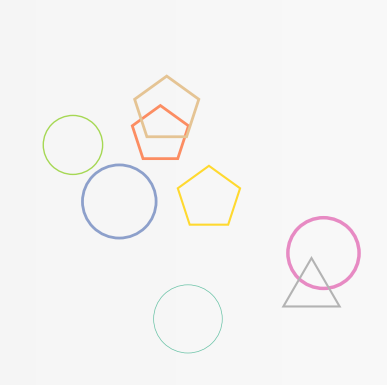[{"shape": "circle", "thickness": 0.5, "radius": 0.44, "center": [0.485, 0.172]}, {"shape": "pentagon", "thickness": 2, "radius": 0.38, "center": [0.414, 0.65]}, {"shape": "circle", "thickness": 2, "radius": 0.48, "center": [0.308, 0.477]}, {"shape": "circle", "thickness": 2.5, "radius": 0.46, "center": [0.835, 0.343]}, {"shape": "circle", "thickness": 1, "radius": 0.38, "center": [0.188, 0.624]}, {"shape": "pentagon", "thickness": 1.5, "radius": 0.42, "center": [0.539, 0.485]}, {"shape": "pentagon", "thickness": 2, "radius": 0.44, "center": [0.43, 0.715]}, {"shape": "triangle", "thickness": 1.5, "radius": 0.42, "center": [0.804, 0.246]}]